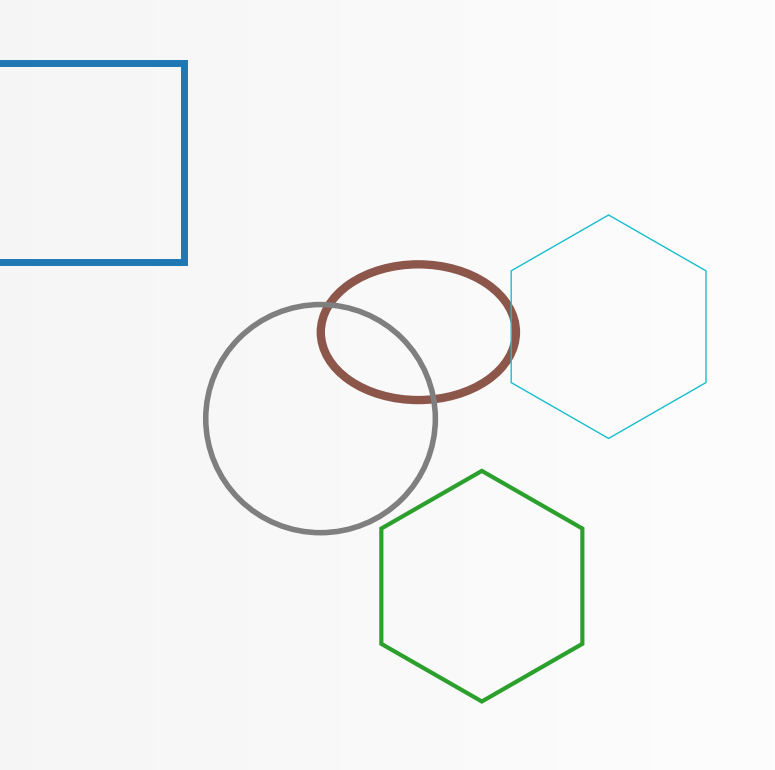[{"shape": "square", "thickness": 2.5, "radius": 0.65, "center": [0.108, 0.789]}, {"shape": "hexagon", "thickness": 1.5, "radius": 0.75, "center": [0.622, 0.239]}, {"shape": "oval", "thickness": 3, "radius": 0.63, "center": [0.54, 0.569]}, {"shape": "circle", "thickness": 2, "radius": 0.74, "center": [0.414, 0.456]}, {"shape": "hexagon", "thickness": 0.5, "radius": 0.73, "center": [0.785, 0.576]}]